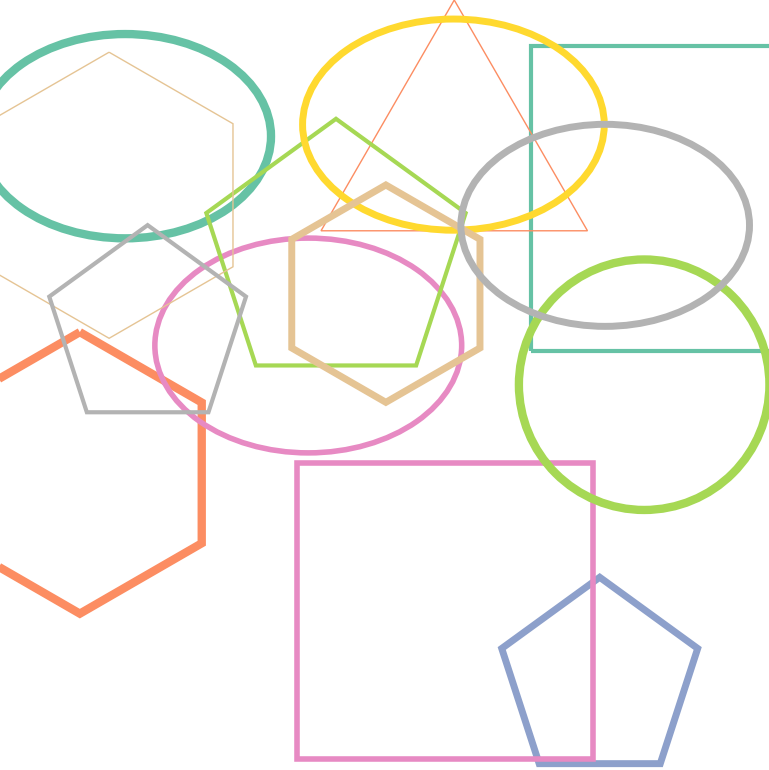[{"shape": "square", "thickness": 1.5, "radius": 0.99, "center": [0.887, 0.742]}, {"shape": "oval", "thickness": 3, "radius": 0.95, "center": [0.162, 0.823]}, {"shape": "triangle", "thickness": 0.5, "radius": 1.0, "center": [0.59, 0.8]}, {"shape": "hexagon", "thickness": 3, "radius": 0.91, "center": [0.104, 0.386]}, {"shape": "pentagon", "thickness": 2.5, "radius": 0.67, "center": [0.779, 0.116]}, {"shape": "oval", "thickness": 2, "radius": 1.0, "center": [0.4, 0.551]}, {"shape": "square", "thickness": 2, "radius": 0.96, "center": [0.578, 0.207]}, {"shape": "circle", "thickness": 3, "radius": 0.81, "center": [0.837, 0.5]}, {"shape": "pentagon", "thickness": 1.5, "radius": 0.89, "center": [0.436, 0.669]}, {"shape": "oval", "thickness": 2.5, "radius": 0.98, "center": [0.589, 0.838]}, {"shape": "hexagon", "thickness": 2.5, "radius": 0.71, "center": [0.501, 0.619]}, {"shape": "hexagon", "thickness": 0.5, "radius": 0.93, "center": [0.142, 0.746]}, {"shape": "oval", "thickness": 2.5, "radius": 0.94, "center": [0.786, 0.707]}, {"shape": "pentagon", "thickness": 1.5, "radius": 0.67, "center": [0.192, 0.573]}]